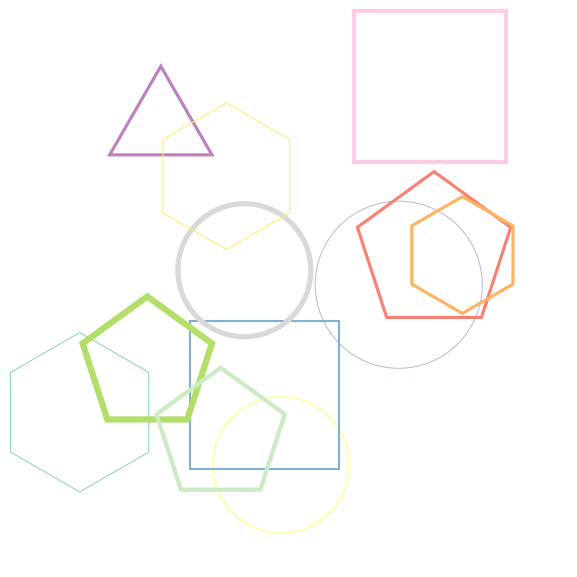[{"shape": "hexagon", "thickness": 0.5, "radius": 0.69, "center": [0.138, 0.285]}, {"shape": "circle", "thickness": 1, "radius": 0.59, "center": [0.487, 0.194]}, {"shape": "circle", "thickness": 0.5, "radius": 0.72, "center": [0.69, 0.506]}, {"shape": "pentagon", "thickness": 1.5, "radius": 0.7, "center": [0.752, 0.562]}, {"shape": "square", "thickness": 1, "radius": 0.64, "center": [0.458, 0.315]}, {"shape": "hexagon", "thickness": 1.5, "radius": 0.51, "center": [0.801, 0.558]}, {"shape": "pentagon", "thickness": 3, "radius": 0.59, "center": [0.255, 0.368]}, {"shape": "square", "thickness": 2, "radius": 0.66, "center": [0.744, 0.849]}, {"shape": "circle", "thickness": 2.5, "radius": 0.58, "center": [0.423, 0.531]}, {"shape": "triangle", "thickness": 1.5, "radius": 0.51, "center": [0.278, 0.782]}, {"shape": "pentagon", "thickness": 2, "radius": 0.58, "center": [0.382, 0.246]}, {"shape": "hexagon", "thickness": 0.5, "radius": 0.63, "center": [0.392, 0.694]}]